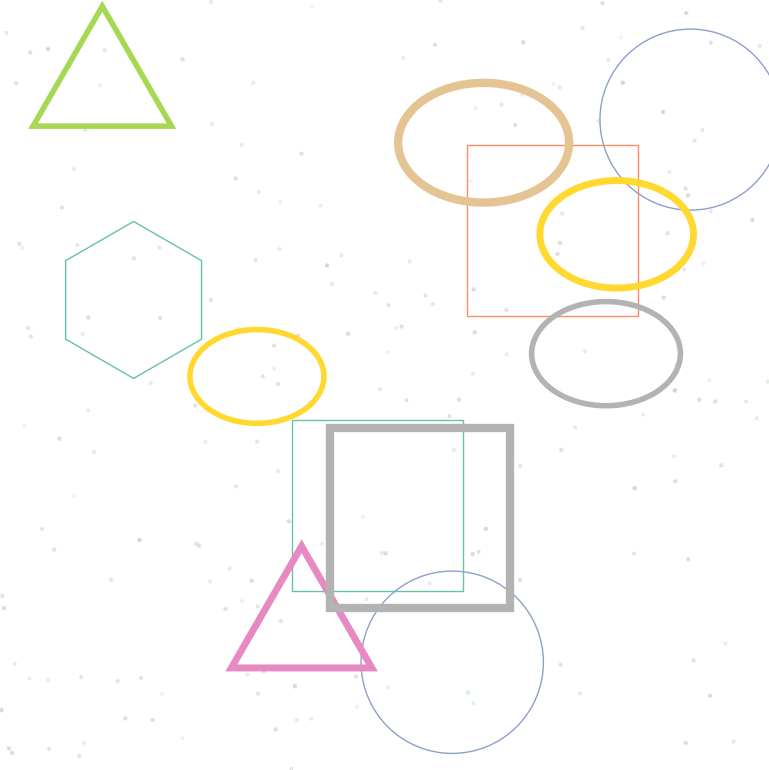[{"shape": "square", "thickness": 0.5, "radius": 0.56, "center": [0.49, 0.343]}, {"shape": "hexagon", "thickness": 0.5, "radius": 0.51, "center": [0.173, 0.61]}, {"shape": "square", "thickness": 0.5, "radius": 0.56, "center": [0.717, 0.701]}, {"shape": "circle", "thickness": 0.5, "radius": 0.59, "center": [0.897, 0.845]}, {"shape": "circle", "thickness": 0.5, "radius": 0.59, "center": [0.587, 0.14]}, {"shape": "triangle", "thickness": 2.5, "radius": 0.53, "center": [0.392, 0.185]}, {"shape": "triangle", "thickness": 2, "radius": 0.52, "center": [0.133, 0.888]}, {"shape": "oval", "thickness": 2, "radius": 0.44, "center": [0.334, 0.511]}, {"shape": "oval", "thickness": 2.5, "radius": 0.5, "center": [0.801, 0.696]}, {"shape": "oval", "thickness": 3, "radius": 0.56, "center": [0.628, 0.815]}, {"shape": "square", "thickness": 3, "radius": 0.59, "center": [0.545, 0.327]}, {"shape": "oval", "thickness": 2, "radius": 0.48, "center": [0.787, 0.541]}]